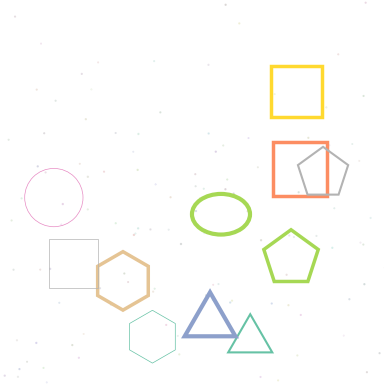[{"shape": "hexagon", "thickness": 0.5, "radius": 0.34, "center": [0.396, 0.125]}, {"shape": "triangle", "thickness": 1.5, "radius": 0.33, "center": [0.65, 0.118]}, {"shape": "square", "thickness": 2.5, "radius": 0.35, "center": [0.779, 0.561]}, {"shape": "triangle", "thickness": 3, "radius": 0.38, "center": [0.546, 0.165]}, {"shape": "circle", "thickness": 0.5, "radius": 0.38, "center": [0.14, 0.487]}, {"shape": "oval", "thickness": 3, "radius": 0.38, "center": [0.574, 0.444]}, {"shape": "pentagon", "thickness": 2.5, "radius": 0.37, "center": [0.756, 0.329]}, {"shape": "square", "thickness": 2.5, "radius": 0.33, "center": [0.769, 0.763]}, {"shape": "hexagon", "thickness": 2.5, "radius": 0.38, "center": [0.319, 0.27]}, {"shape": "pentagon", "thickness": 1.5, "radius": 0.34, "center": [0.839, 0.55]}, {"shape": "square", "thickness": 0.5, "radius": 0.32, "center": [0.191, 0.316]}]